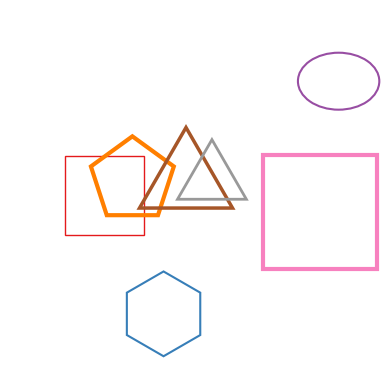[{"shape": "square", "thickness": 1, "radius": 0.51, "center": [0.272, 0.492]}, {"shape": "hexagon", "thickness": 1.5, "radius": 0.55, "center": [0.425, 0.185]}, {"shape": "oval", "thickness": 1.5, "radius": 0.53, "center": [0.88, 0.789]}, {"shape": "pentagon", "thickness": 3, "radius": 0.57, "center": [0.344, 0.533]}, {"shape": "triangle", "thickness": 2.5, "radius": 0.7, "center": [0.483, 0.529]}, {"shape": "square", "thickness": 3, "radius": 0.74, "center": [0.832, 0.449]}, {"shape": "triangle", "thickness": 2, "radius": 0.52, "center": [0.55, 0.534]}]